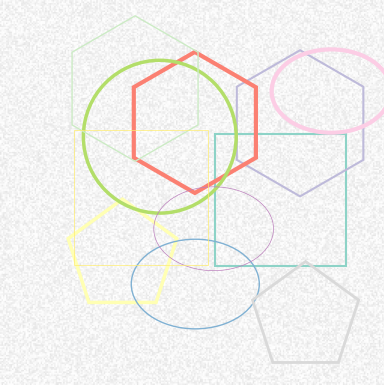[{"shape": "square", "thickness": 1.5, "radius": 0.85, "center": [0.729, 0.481]}, {"shape": "pentagon", "thickness": 2.5, "radius": 0.74, "center": [0.318, 0.334]}, {"shape": "hexagon", "thickness": 1.5, "radius": 0.95, "center": [0.779, 0.68]}, {"shape": "hexagon", "thickness": 3, "radius": 0.92, "center": [0.506, 0.682]}, {"shape": "oval", "thickness": 1, "radius": 0.83, "center": [0.507, 0.262]}, {"shape": "circle", "thickness": 2.5, "radius": 0.99, "center": [0.415, 0.645]}, {"shape": "oval", "thickness": 3, "radius": 0.77, "center": [0.86, 0.763]}, {"shape": "pentagon", "thickness": 2, "radius": 0.72, "center": [0.794, 0.176]}, {"shape": "oval", "thickness": 0.5, "radius": 0.78, "center": [0.555, 0.406]}, {"shape": "hexagon", "thickness": 1, "radius": 0.94, "center": [0.351, 0.77]}, {"shape": "square", "thickness": 0.5, "radius": 0.88, "center": [0.366, 0.487]}]